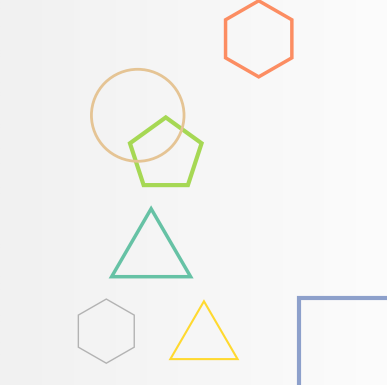[{"shape": "triangle", "thickness": 2.5, "radius": 0.59, "center": [0.39, 0.34]}, {"shape": "hexagon", "thickness": 2.5, "radius": 0.49, "center": [0.668, 0.899]}, {"shape": "square", "thickness": 3, "radius": 0.59, "center": [0.89, 0.107]}, {"shape": "pentagon", "thickness": 3, "radius": 0.49, "center": [0.428, 0.598]}, {"shape": "triangle", "thickness": 1.5, "radius": 0.5, "center": [0.526, 0.117]}, {"shape": "circle", "thickness": 2, "radius": 0.6, "center": [0.355, 0.701]}, {"shape": "hexagon", "thickness": 1, "radius": 0.42, "center": [0.274, 0.14]}]